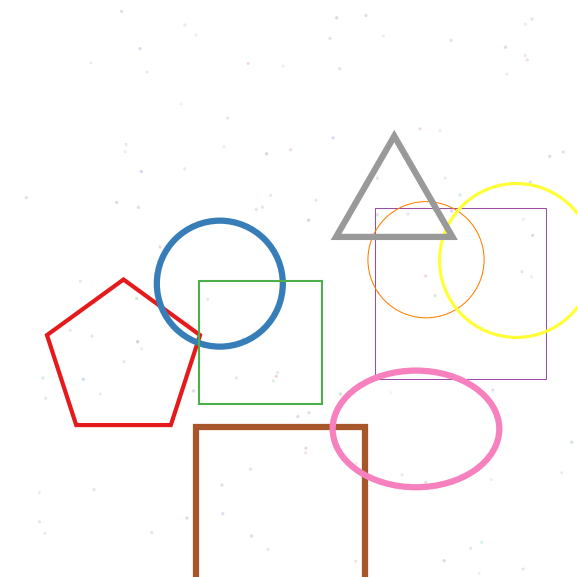[{"shape": "pentagon", "thickness": 2, "radius": 0.7, "center": [0.214, 0.376]}, {"shape": "circle", "thickness": 3, "radius": 0.55, "center": [0.381, 0.508]}, {"shape": "square", "thickness": 1, "radius": 0.53, "center": [0.451, 0.406]}, {"shape": "square", "thickness": 0.5, "radius": 0.74, "center": [0.798, 0.49]}, {"shape": "circle", "thickness": 0.5, "radius": 0.5, "center": [0.738, 0.549]}, {"shape": "circle", "thickness": 1.5, "radius": 0.67, "center": [0.894, 0.548]}, {"shape": "square", "thickness": 3, "radius": 0.73, "center": [0.486, 0.114]}, {"shape": "oval", "thickness": 3, "radius": 0.72, "center": [0.72, 0.256]}, {"shape": "triangle", "thickness": 3, "radius": 0.58, "center": [0.683, 0.647]}]